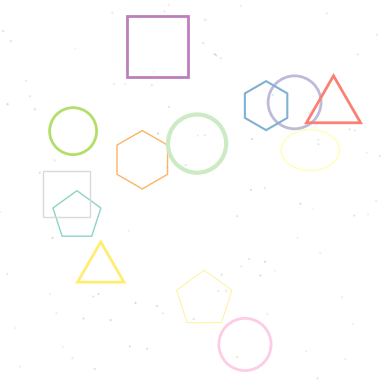[{"shape": "pentagon", "thickness": 1, "radius": 0.33, "center": [0.2, 0.439]}, {"shape": "oval", "thickness": 1, "radius": 0.38, "center": [0.806, 0.61]}, {"shape": "circle", "thickness": 2, "radius": 0.34, "center": [0.765, 0.734]}, {"shape": "triangle", "thickness": 2, "radius": 0.41, "center": [0.866, 0.722]}, {"shape": "hexagon", "thickness": 1.5, "radius": 0.32, "center": [0.691, 0.726]}, {"shape": "hexagon", "thickness": 1, "radius": 0.38, "center": [0.37, 0.585]}, {"shape": "circle", "thickness": 2, "radius": 0.31, "center": [0.19, 0.659]}, {"shape": "circle", "thickness": 2, "radius": 0.34, "center": [0.636, 0.105]}, {"shape": "square", "thickness": 1, "radius": 0.3, "center": [0.173, 0.495]}, {"shape": "square", "thickness": 2, "radius": 0.4, "center": [0.409, 0.879]}, {"shape": "circle", "thickness": 3, "radius": 0.38, "center": [0.512, 0.627]}, {"shape": "pentagon", "thickness": 0.5, "radius": 0.38, "center": [0.531, 0.223]}, {"shape": "triangle", "thickness": 2, "radius": 0.35, "center": [0.262, 0.302]}]